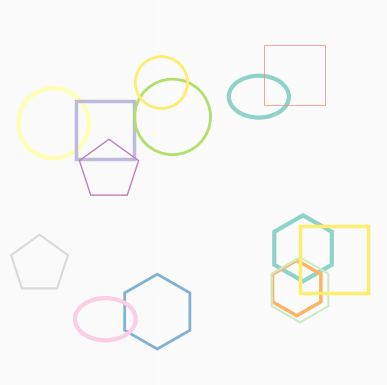[{"shape": "oval", "thickness": 3, "radius": 0.39, "center": [0.668, 0.749]}, {"shape": "hexagon", "thickness": 3, "radius": 0.43, "center": [0.782, 0.355]}, {"shape": "circle", "thickness": 3, "radius": 0.46, "center": [0.138, 0.68]}, {"shape": "square", "thickness": 2.5, "radius": 0.37, "center": [0.271, 0.662]}, {"shape": "square", "thickness": 0.5, "radius": 0.39, "center": [0.761, 0.805]}, {"shape": "hexagon", "thickness": 2, "radius": 0.49, "center": [0.406, 0.191]}, {"shape": "hexagon", "thickness": 2.5, "radius": 0.36, "center": [0.766, 0.252]}, {"shape": "circle", "thickness": 2, "radius": 0.49, "center": [0.445, 0.696]}, {"shape": "oval", "thickness": 3, "radius": 0.39, "center": [0.272, 0.171]}, {"shape": "pentagon", "thickness": 1.5, "radius": 0.39, "center": [0.102, 0.313]}, {"shape": "pentagon", "thickness": 1, "radius": 0.4, "center": [0.281, 0.558]}, {"shape": "hexagon", "thickness": 1.5, "radius": 0.42, "center": [0.774, 0.247]}, {"shape": "square", "thickness": 2.5, "radius": 0.44, "center": [0.861, 0.326]}, {"shape": "circle", "thickness": 2, "radius": 0.34, "center": [0.417, 0.786]}]